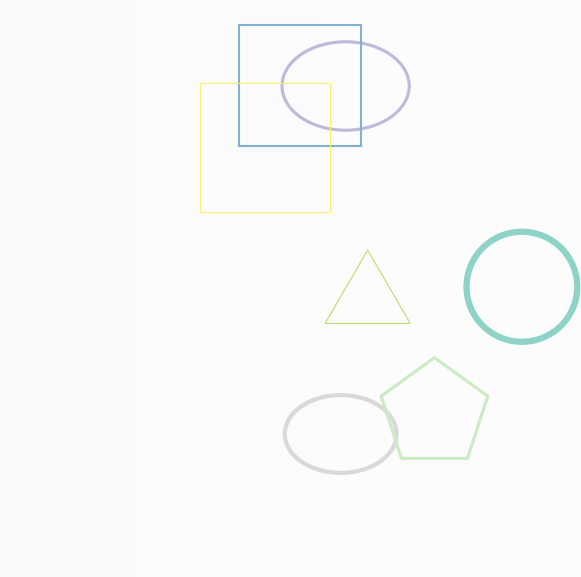[{"shape": "circle", "thickness": 3, "radius": 0.48, "center": [0.898, 0.503]}, {"shape": "oval", "thickness": 1.5, "radius": 0.55, "center": [0.595, 0.85]}, {"shape": "square", "thickness": 1, "radius": 0.52, "center": [0.516, 0.851]}, {"shape": "triangle", "thickness": 0.5, "radius": 0.42, "center": [0.633, 0.481]}, {"shape": "oval", "thickness": 2, "radius": 0.48, "center": [0.586, 0.248]}, {"shape": "pentagon", "thickness": 1.5, "radius": 0.48, "center": [0.747, 0.283]}, {"shape": "square", "thickness": 0.5, "radius": 0.56, "center": [0.456, 0.744]}]